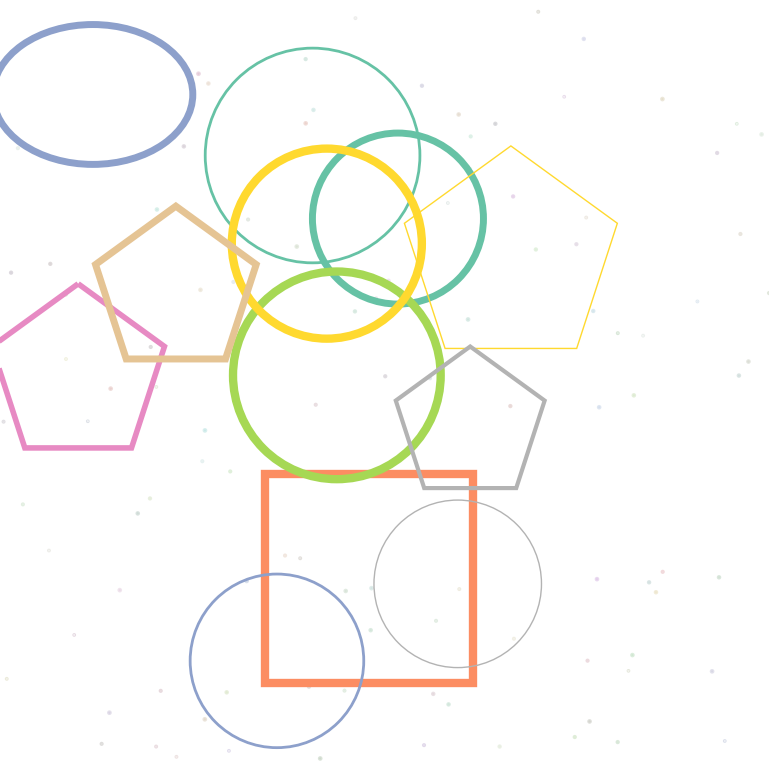[{"shape": "circle", "thickness": 1, "radius": 0.7, "center": [0.406, 0.798]}, {"shape": "circle", "thickness": 2.5, "radius": 0.56, "center": [0.517, 0.716]}, {"shape": "square", "thickness": 3, "radius": 0.68, "center": [0.479, 0.248]}, {"shape": "circle", "thickness": 1, "radius": 0.56, "center": [0.36, 0.142]}, {"shape": "oval", "thickness": 2.5, "radius": 0.65, "center": [0.121, 0.877]}, {"shape": "pentagon", "thickness": 2, "radius": 0.59, "center": [0.102, 0.514]}, {"shape": "circle", "thickness": 3, "radius": 0.67, "center": [0.437, 0.513]}, {"shape": "pentagon", "thickness": 0.5, "radius": 0.73, "center": [0.663, 0.665]}, {"shape": "circle", "thickness": 3, "radius": 0.62, "center": [0.424, 0.684]}, {"shape": "pentagon", "thickness": 2.5, "radius": 0.55, "center": [0.228, 0.623]}, {"shape": "circle", "thickness": 0.5, "radius": 0.54, "center": [0.594, 0.242]}, {"shape": "pentagon", "thickness": 1.5, "radius": 0.51, "center": [0.611, 0.448]}]